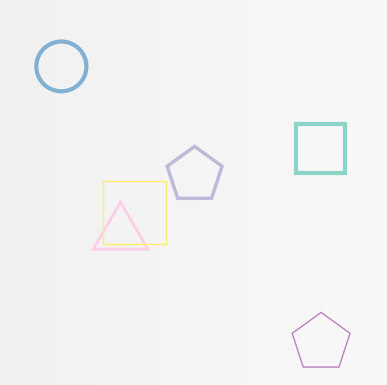[{"shape": "square", "thickness": 3, "radius": 0.32, "center": [0.828, 0.615]}, {"shape": "pentagon", "thickness": 2.5, "radius": 0.37, "center": [0.502, 0.545]}, {"shape": "circle", "thickness": 3, "radius": 0.32, "center": [0.158, 0.827]}, {"shape": "triangle", "thickness": 2, "radius": 0.41, "center": [0.311, 0.394]}, {"shape": "pentagon", "thickness": 1, "radius": 0.39, "center": [0.829, 0.11]}, {"shape": "square", "thickness": 1, "radius": 0.4, "center": [0.347, 0.448]}]